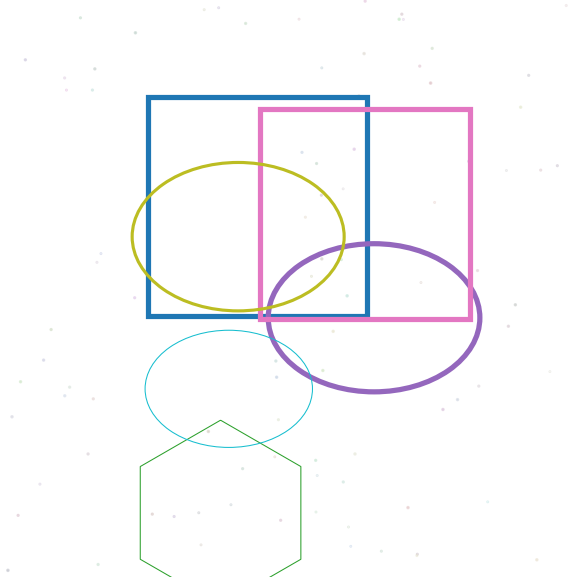[{"shape": "square", "thickness": 2.5, "radius": 0.95, "center": [0.445, 0.641]}, {"shape": "hexagon", "thickness": 0.5, "radius": 0.8, "center": [0.382, 0.111]}, {"shape": "oval", "thickness": 2.5, "radius": 0.92, "center": [0.648, 0.449]}, {"shape": "square", "thickness": 2.5, "radius": 0.91, "center": [0.632, 0.628]}, {"shape": "oval", "thickness": 1.5, "radius": 0.92, "center": [0.412, 0.589]}, {"shape": "oval", "thickness": 0.5, "radius": 0.72, "center": [0.396, 0.326]}]